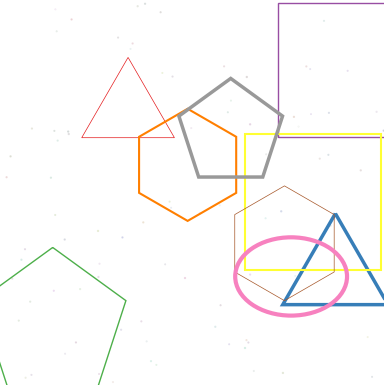[{"shape": "triangle", "thickness": 0.5, "radius": 0.7, "center": [0.333, 0.712]}, {"shape": "triangle", "thickness": 2.5, "radius": 0.79, "center": [0.871, 0.288]}, {"shape": "pentagon", "thickness": 1, "radius": 1.0, "center": [0.137, 0.157]}, {"shape": "square", "thickness": 1, "radius": 0.87, "center": [0.896, 0.819]}, {"shape": "hexagon", "thickness": 1.5, "radius": 0.73, "center": [0.487, 0.572]}, {"shape": "square", "thickness": 1.5, "radius": 0.88, "center": [0.813, 0.474]}, {"shape": "hexagon", "thickness": 0.5, "radius": 0.75, "center": [0.739, 0.368]}, {"shape": "oval", "thickness": 3, "radius": 0.73, "center": [0.756, 0.282]}, {"shape": "pentagon", "thickness": 2.5, "radius": 0.71, "center": [0.599, 0.655]}]